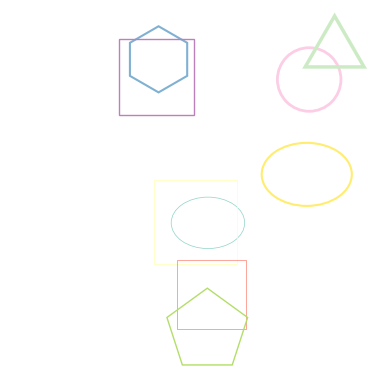[{"shape": "oval", "thickness": 0.5, "radius": 0.48, "center": [0.54, 0.421]}, {"shape": "square", "thickness": 0.5, "radius": 0.54, "center": [0.508, 0.423]}, {"shape": "square", "thickness": 0.5, "radius": 0.45, "center": [0.55, 0.234]}, {"shape": "hexagon", "thickness": 1.5, "radius": 0.43, "center": [0.412, 0.846]}, {"shape": "pentagon", "thickness": 1, "radius": 0.55, "center": [0.538, 0.141]}, {"shape": "circle", "thickness": 2, "radius": 0.41, "center": [0.803, 0.793]}, {"shape": "square", "thickness": 1, "radius": 0.49, "center": [0.406, 0.8]}, {"shape": "triangle", "thickness": 2.5, "radius": 0.44, "center": [0.869, 0.87]}, {"shape": "oval", "thickness": 1.5, "radius": 0.59, "center": [0.797, 0.547]}]